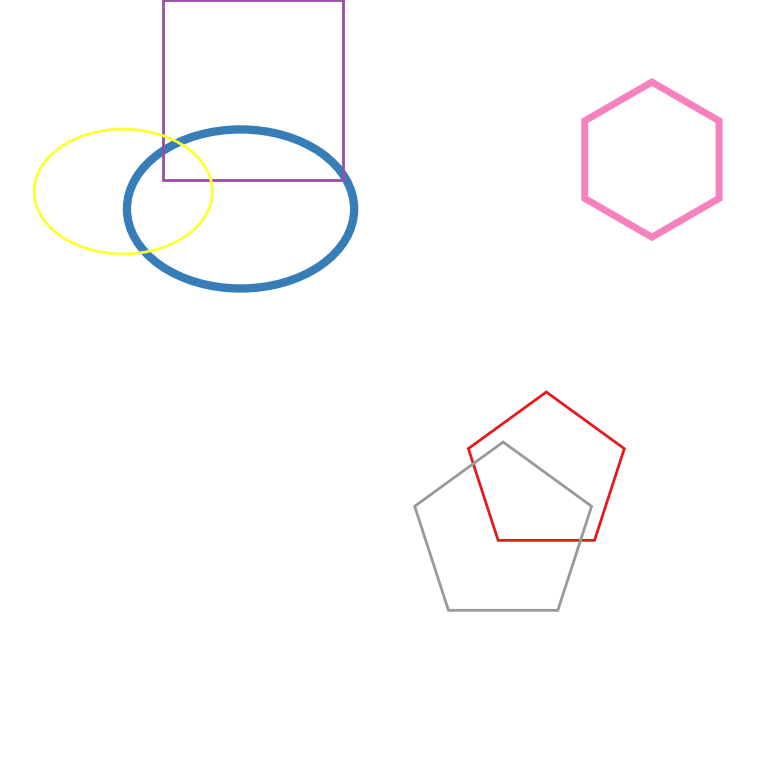[{"shape": "pentagon", "thickness": 1, "radius": 0.53, "center": [0.71, 0.384]}, {"shape": "oval", "thickness": 3, "radius": 0.74, "center": [0.312, 0.729]}, {"shape": "square", "thickness": 1, "radius": 0.58, "center": [0.329, 0.883]}, {"shape": "oval", "thickness": 1, "radius": 0.58, "center": [0.16, 0.751]}, {"shape": "hexagon", "thickness": 2.5, "radius": 0.5, "center": [0.847, 0.793]}, {"shape": "pentagon", "thickness": 1, "radius": 0.6, "center": [0.653, 0.305]}]